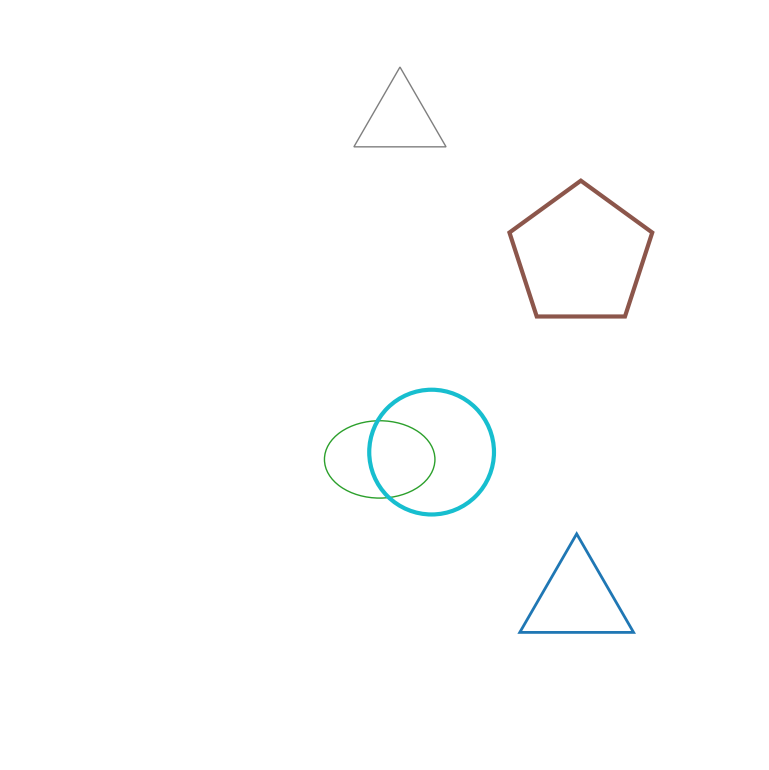[{"shape": "triangle", "thickness": 1, "radius": 0.43, "center": [0.749, 0.221]}, {"shape": "oval", "thickness": 0.5, "radius": 0.36, "center": [0.493, 0.403]}, {"shape": "pentagon", "thickness": 1.5, "radius": 0.49, "center": [0.754, 0.668]}, {"shape": "triangle", "thickness": 0.5, "radius": 0.35, "center": [0.519, 0.844]}, {"shape": "circle", "thickness": 1.5, "radius": 0.41, "center": [0.561, 0.413]}]